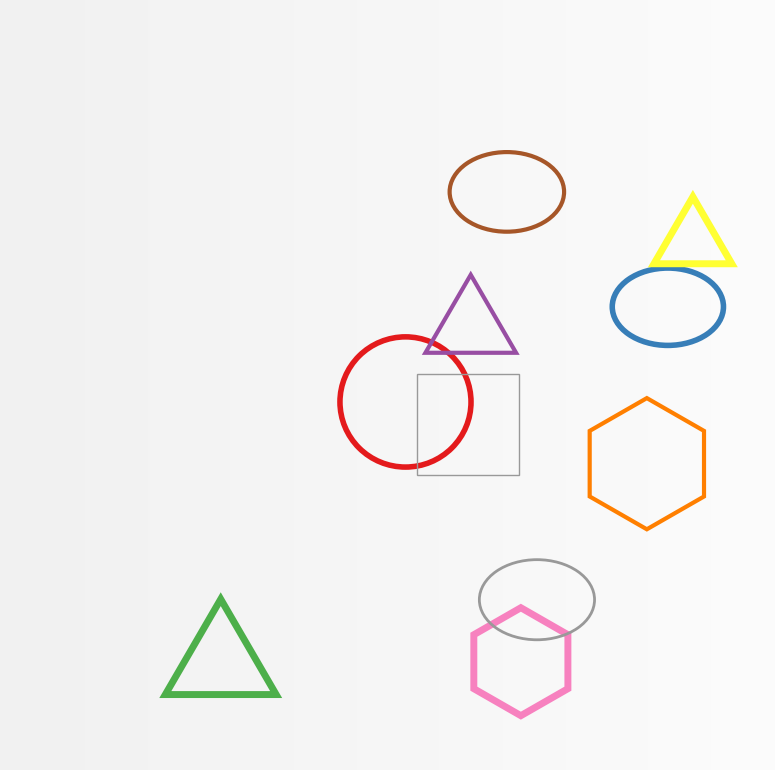[{"shape": "circle", "thickness": 2, "radius": 0.42, "center": [0.523, 0.478]}, {"shape": "oval", "thickness": 2, "radius": 0.36, "center": [0.862, 0.602]}, {"shape": "triangle", "thickness": 2.5, "radius": 0.41, "center": [0.285, 0.139]}, {"shape": "triangle", "thickness": 1.5, "radius": 0.34, "center": [0.607, 0.576]}, {"shape": "hexagon", "thickness": 1.5, "radius": 0.43, "center": [0.835, 0.398]}, {"shape": "triangle", "thickness": 2.5, "radius": 0.29, "center": [0.894, 0.686]}, {"shape": "oval", "thickness": 1.5, "radius": 0.37, "center": [0.654, 0.751]}, {"shape": "hexagon", "thickness": 2.5, "radius": 0.35, "center": [0.672, 0.141]}, {"shape": "square", "thickness": 0.5, "radius": 0.33, "center": [0.604, 0.448]}, {"shape": "oval", "thickness": 1, "radius": 0.37, "center": [0.693, 0.221]}]